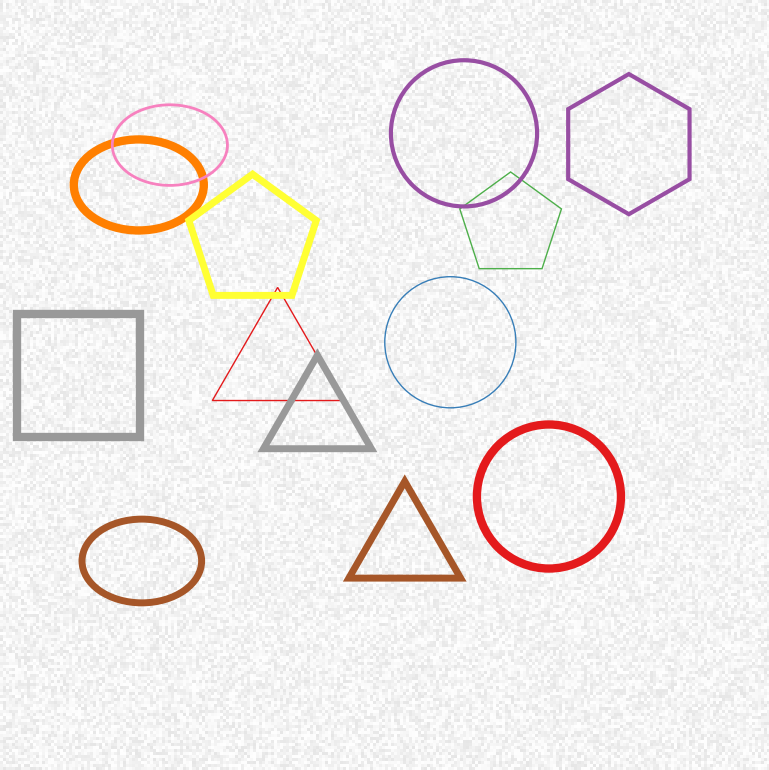[{"shape": "circle", "thickness": 3, "radius": 0.47, "center": [0.713, 0.355]}, {"shape": "triangle", "thickness": 0.5, "radius": 0.49, "center": [0.361, 0.529]}, {"shape": "circle", "thickness": 0.5, "radius": 0.43, "center": [0.585, 0.556]}, {"shape": "pentagon", "thickness": 0.5, "radius": 0.35, "center": [0.663, 0.707]}, {"shape": "circle", "thickness": 1.5, "radius": 0.47, "center": [0.603, 0.827]}, {"shape": "hexagon", "thickness": 1.5, "radius": 0.45, "center": [0.817, 0.813]}, {"shape": "oval", "thickness": 3, "radius": 0.42, "center": [0.18, 0.76]}, {"shape": "pentagon", "thickness": 2.5, "radius": 0.44, "center": [0.328, 0.687]}, {"shape": "triangle", "thickness": 2.5, "radius": 0.42, "center": [0.526, 0.291]}, {"shape": "oval", "thickness": 2.5, "radius": 0.39, "center": [0.184, 0.271]}, {"shape": "oval", "thickness": 1, "radius": 0.37, "center": [0.221, 0.812]}, {"shape": "triangle", "thickness": 2.5, "radius": 0.4, "center": [0.412, 0.458]}, {"shape": "square", "thickness": 3, "radius": 0.4, "center": [0.102, 0.512]}]